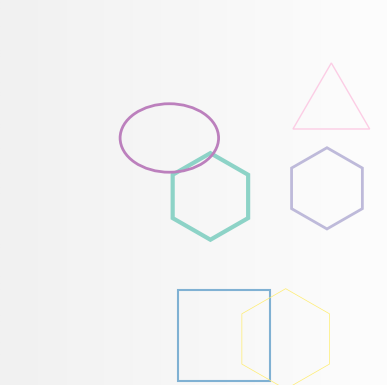[{"shape": "hexagon", "thickness": 3, "radius": 0.56, "center": [0.543, 0.49]}, {"shape": "hexagon", "thickness": 2, "radius": 0.53, "center": [0.844, 0.511]}, {"shape": "square", "thickness": 1.5, "radius": 0.59, "center": [0.578, 0.13]}, {"shape": "triangle", "thickness": 1, "radius": 0.57, "center": [0.855, 0.722]}, {"shape": "oval", "thickness": 2, "radius": 0.64, "center": [0.437, 0.642]}, {"shape": "hexagon", "thickness": 0.5, "radius": 0.65, "center": [0.737, 0.12]}]